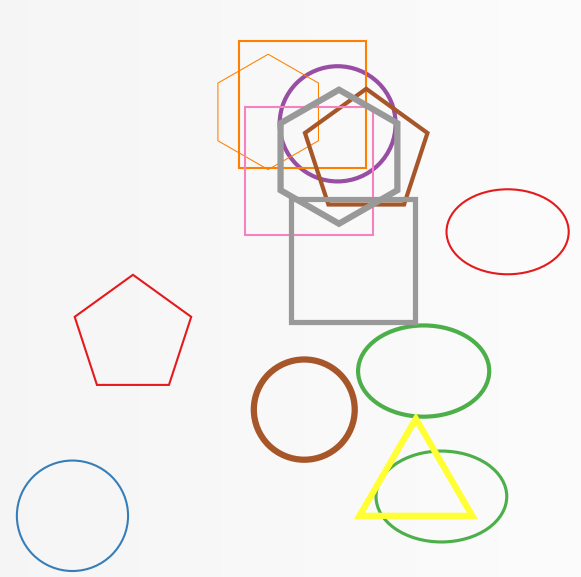[{"shape": "oval", "thickness": 1, "radius": 0.53, "center": [0.873, 0.598]}, {"shape": "pentagon", "thickness": 1, "radius": 0.53, "center": [0.229, 0.418]}, {"shape": "circle", "thickness": 1, "radius": 0.48, "center": [0.125, 0.106]}, {"shape": "oval", "thickness": 2, "radius": 0.56, "center": [0.729, 0.357]}, {"shape": "oval", "thickness": 1.5, "radius": 0.56, "center": [0.759, 0.139]}, {"shape": "circle", "thickness": 2, "radius": 0.5, "center": [0.581, 0.785]}, {"shape": "hexagon", "thickness": 0.5, "radius": 0.5, "center": [0.461, 0.805]}, {"shape": "square", "thickness": 1, "radius": 0.55, "center": [0.521, 0.818]}, {"shape": "triangle", "thickness": 3, "radius": 0.56, "center": [0.715, 0.162]}, {"shape": "circle", "thickness": 3, "radius": 0.43, "center": [0.523, 0.29]}, {"shape": "pentagon", "thickness": 2, "radius": 0.55, "center": [0.63, 0.735]}, {"shape": "square", "thickness": 1, "radius": 0.55, "center": [0.531, 0.703]}, {"shape": "square", "thickness": 2.5, "radius": 0.53, "center": [0.607, 0.548]}, {"shape": "hexagon", "thickness": 3, "radius": 0.58, "center": [0.583, 0.728]}]